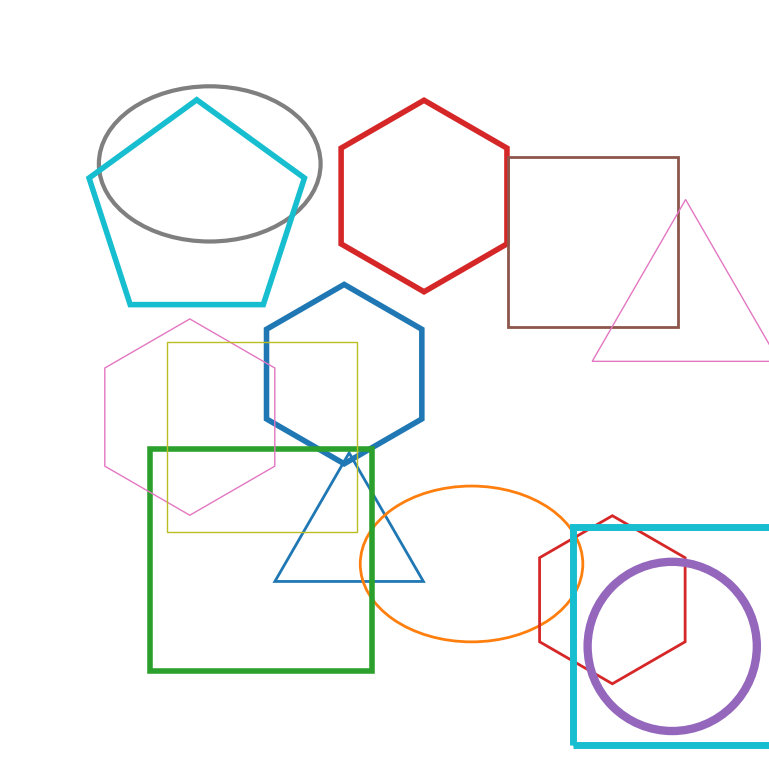[{"shape": "triangle", "thickness": 1, "radius": 0.56, "center": [0.453, 0.301]}, {"shape": "hexagon", "thickness": 2, "radius": 0.58, "center": [0.447, 0.514]}, {"shape": "oval", "thickness": 1, "radius": 0.72, "center": [0.612, 0.268]}, {"shape": "square", "thickness": 2, "radius": 0.72, "center": [0.338, 0.272]}, {"shape": "hexagon", "thickness": 1, "radius": 0.55, "center": [0.795, 0.221]}, {"shape": "hexagon", "thickness": 2, "radius": 0.62, "center": [0.551, 0.745]}, {"shape": "circle", "thickness": 3, "radius": 0.55, "center": [0.873, 0.16]}, {"shape": "square", "thickness": 1, "radius": 0.55, "center": [0.77, 0.685]}, {"shape": "triangle", "thickness": 0.5, "radius": 0.7, "center": [0.89, 0.601]}, {"shape": "hexagon", "thickness": 0.5, "radius": 0.64, "center": [0.247, 0.458]}, {"shape": "oval", "thickness": 1.5, "radius": 0.72, "center": [0.272, 0.787]}, {"shape": "square", "thickness": 0.5, "radius": 0.62, "center": [0.341, 0.432]}, {"shape": "square", "thickness": 2.5, "radius": 0.71, "center": [0.886, 0.174]}, {"shape": "pentagon", "thickness": 2, "radius": 0.74, "center": [0.256, 0.723]}]